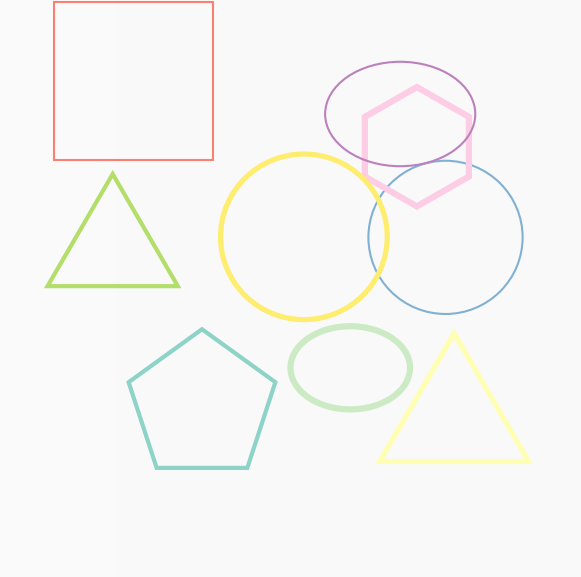[{"shape": "pentagon", "thickness": 2, "radius": 0.66, "center": [0.348, 0.296]}, {"shape": "triangle", "thickness": 2.5, "radius": 0.74, "center": [0.781, 0.274]}, {"shape": "square", "thickness": 1, "radius": 0.68, "center": [0.23, 0.859]}, {"shape": "circle", "thickness": 1, "radius": 0.66, "center": [0.766, 0.588]}, {"shape": "triangle", "thickness": 2, "radius": 0.65, "center": [0.194, 0.568]}, {"shape": "hexagon", "thickness": 3, "radius": 0.52, "center": [0.717, 0.745]}, {"shape": "oval", "thickness": 1, "radius": 0.65, "center": [0.689, 0.802]}, {"shape": "oval", "thickness": 3, "radius": 0.51, "center": [0.603, 0.362]}, {"shape": "circle", "thickness": 2.5, "radius": 0.72, "center": [0.523, 0.589]}]